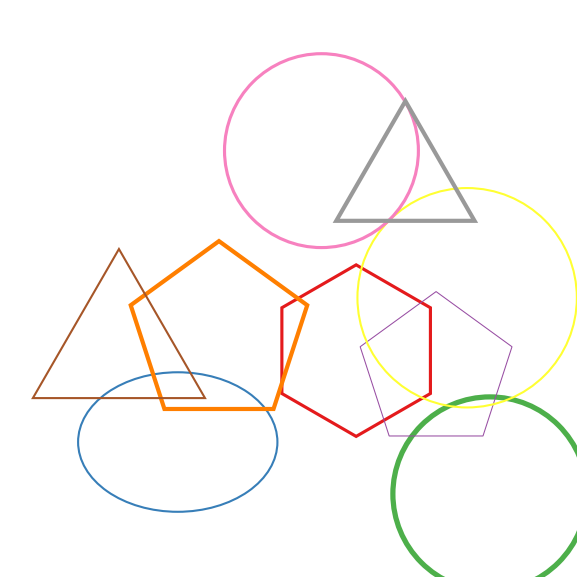[{"shape": "hexagon", "thickness": 1.5, "radius": 0.74, "center": [0.617, 0.392]}, {"shape": "oval", "thickness": 1, "radius": 0.86, "center": [0.308, 0.234]}, {"shape": "circle", "thickness": 2.5, "radius": 0.84, "center": [0.848, 0.144]}, {"shape": "pentagon", "thickness": 0.5, "radius": 0.69, "center": [0.755, 0.356]}, {"shape": "pentagon", "thickness": 2, "radius": 0.8, "center": [0.379, 0.421]}, {"shape": "circle", "thickness": 1, "radius": 0.95, "center": [0.809, 0.484]}, {"shape": "triangle", "thickness": 1, "radius": 0.86, "center": [0.206, 0.396]}, {"shape": "circle", "thickness": 1.5, "radius": 0.84, "center": [0.557, 0.738]}, {"shape": "triangle", "thickness": 2, "radius": 0.69, "center": [0.702, 0.686]}]